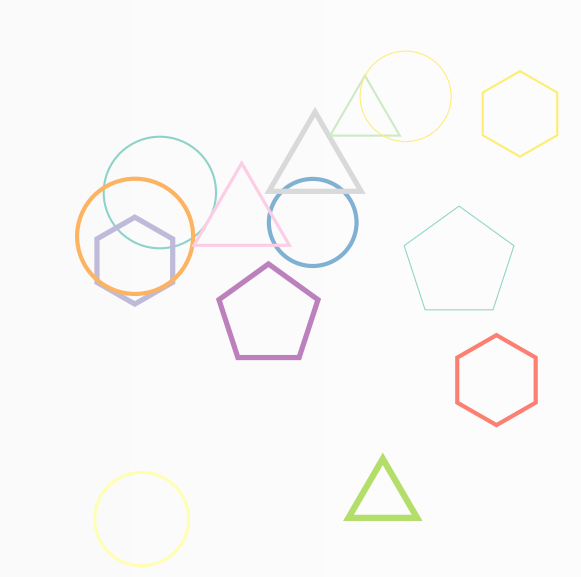[{"shape": "pentagon", "thickness": 0.5, "radius": 0.5, "center": [0.79, 0.543]}, {"shape": "circle", "thickness": 1, "radius": 0.48, "center": [0.275, 0.666]}, {"shape": "circle", "thickness": 1.5, "radius": 0.4, "center": [0.244, 0.1]}, {"shape": "hexagon", "thickness": 2.5, "radius": 0.38, "center": [0.232, 0.548]}, {"shape": "hexagon", "thickness": 2, "radius": 0.39, "center": [0.854, 0.341]}, {"shape": "circle", "thickness": 2, "radius": 0.38, "center": [0.538, 0.614]}, {"shape": "circle", "thickness": 2, "radius": 0.5, "center": [0.232, 0.59]}, {"shape": "triangle", "thickness": 3, "radius": 0.34, "center": [0.659, 0.137]}, {"shape": "triangle", "thickness": 1.5, "radius": 0.47, "center": [0.416, 0.622]}, {"shape": "triangle", "thickness": 2.5, "radius": 0.46, "center": [0.542, 0.714]}, {"shape": "pentagon", "thickness": 2.5, "radius": 0.45, "center": [0.462, 0.452]}, {"shape": "triangle", "thickness": 1, "radius": 0.35, "center": [0.628, 0.799]}, {"shape": "hexagon", "thickness": 1, "radius": 0.37, "center": [0.895, 0.802]}, {"shape": "circle", "thickness": 0.5, "radius": 0.39, "center": [0.698, 0.832]}]